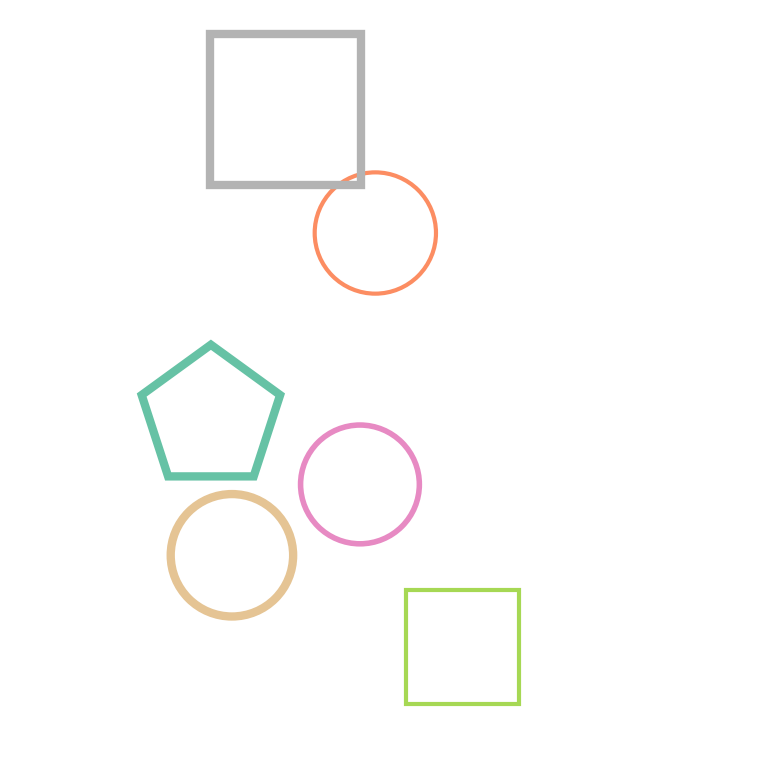[{"shape": "pentagon", "thickness": 3, "radius": 0.47, "center": [0.274, 0.458]}, {"shape": "circle", "thickness": 1.5, "radius": 0.39, "center": [0.487, 0.697]}, {"shape": "circle", "thickness": 2, "radius": 0.39, "center": [0.467, 0.371]}, {"shape": "square", "thickness": 1.5, "radius": 0.37, "center": [0.601, 0.16]}, {"shape": "circle", "thickness": 3, "radius": 0.4, "center": [0.301, 0.279]}, {"shape": "square", "thickness": 3, "radius": 0.49, "center": [0.371, 0.858]}]